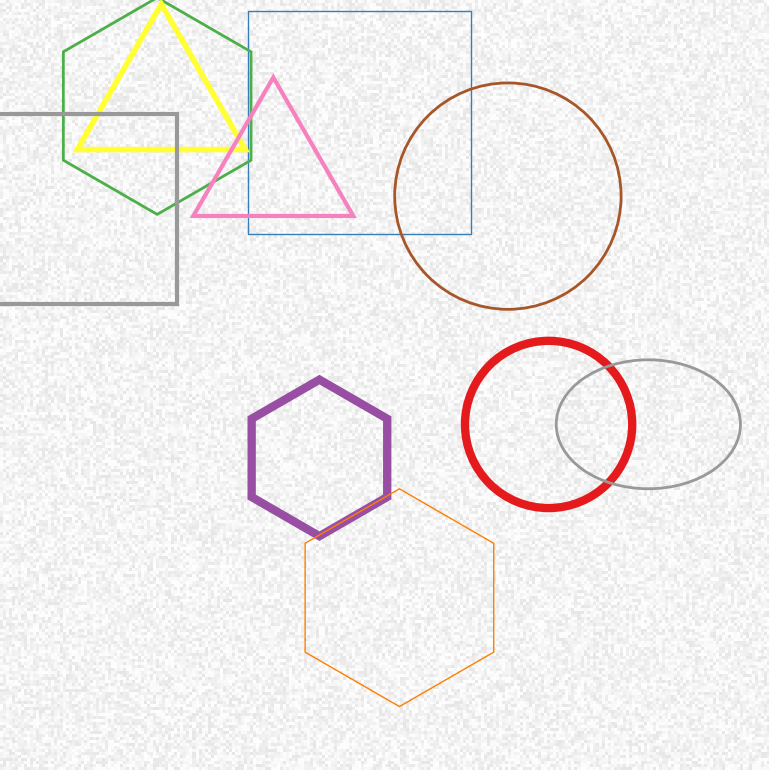[{"shape": "circle", "thickness": 3, "radius": 0.54, "center": [0.712, 0.449]}, {"shape": "square", "thickness": 0.5, "radius": 0.72, "center": [0.467, 0.841]}, {"shape": "hexagon", "thickness": 1, "radius": 0.7, "center": [0.204, 0.862]}, {"shape": "hexagon", "thickness": 3, "radius": 0.51, "center": [0.415, 0.405]}, {"shape": "hexagon", "thickness": 0.5, "radius": 0.71, "center": [0.519, 0.224]}, {"shape": "triangle", "thickness": 2, "radius": 0.63, "center": [0.209, 0.869]}, {"shape": "circle", "thickness": 1, "radius": 0.74, "center": [0.66, 0.745]}, {"shape": "triangle", "thickness": 1.5, "radius": 0.6, "center": [0.355, 0.78]}, {"shape": "square", "thickness": 1.5, "radius": 0.62, "center": [0.107, 0.728]}, {"shape": "oval", "thickness": 1, "radius": 0.6, "center": [0.842, 0.449]}]